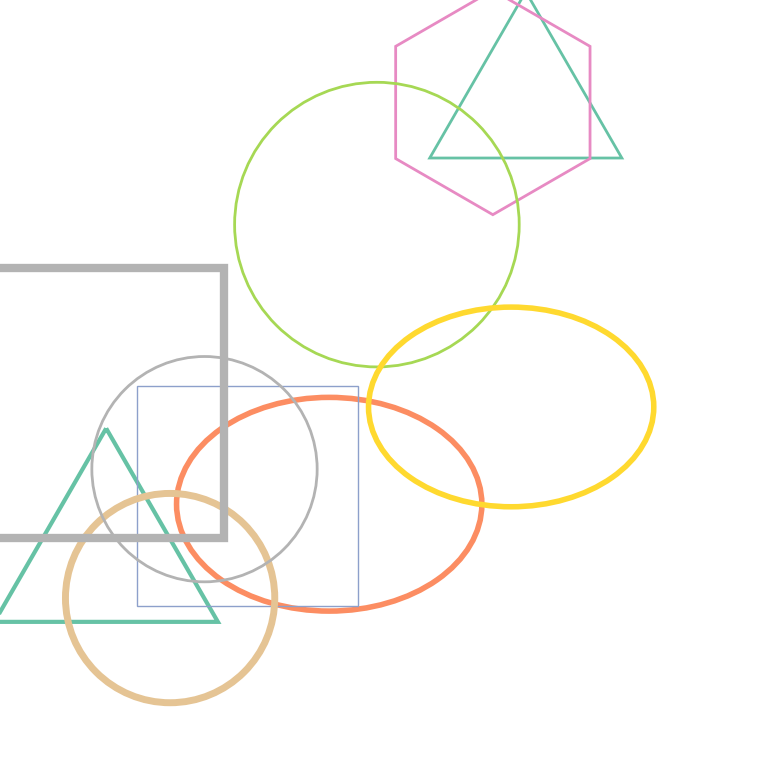[{"shape": "triangle", "thickness": 1, "radius": 0.72, "center": [0.683, 0.867]}, {"shape": "triangle", "thickness": 1.5, "radius": 0.84, "center": [0.138, 0.276]}, {"shape": "oval", "thickness": 2, "radius": 0.99, "center": [0.428, 0.345]}, {"shape": "square", "thickness": 0.5, "radius": 0.72, "center": [0.321, 0.356]}, {"shape": "hexagon", "thickness": 1, "radius": 0.73, "center": [0.64, 0.867]}, {"shape": "circle", "thickness": 1, "radius": 0.92, "center": [0.489, 0.708]}, {"shape": "oval", "thickness": 2, "radius": 0.93, "center": [0.664, 0.472]}, {"shape": "circle", "thickness": 2.5, "radius": 0.68, "center": [0.221, 0.223]}, {"shape": "circle", "thickness": 1, "radius": 0.73, "center": [0.266, 0.391]}, {"shape": "square", "thickness": 3, "radius": 0.88, "center": [0.115, 0.477]}]